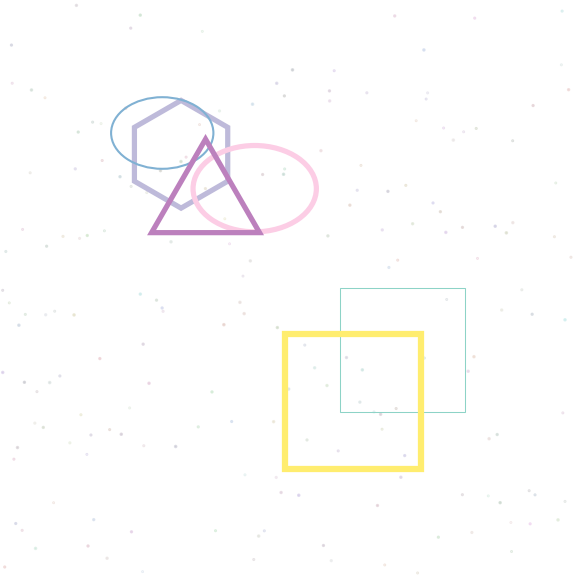[{"shape": "square", "thickness": 0.5, "radius": 0.54, "center": [0.697, 0.393]}, {"shape": "hexagon", "thickness": 2.5, "radius": 0.47, "center": [0.314, 0.732]}, {"shape": "oval", "thickness": 1, "radius": 0.44, "center": [0.281, 0.769]}, {"shape": "oval", "thickness": 2.5, "radius": 0.53, "center": [0.441, 0.672]}, {"shape": "triangle", "thickness": 2.5, "radius": 0.54, "center": [0.356, 0.65]}, {"shape": "square", "thickness": 3, "radius": 0.59, "center": [0.611, 0.304]}]